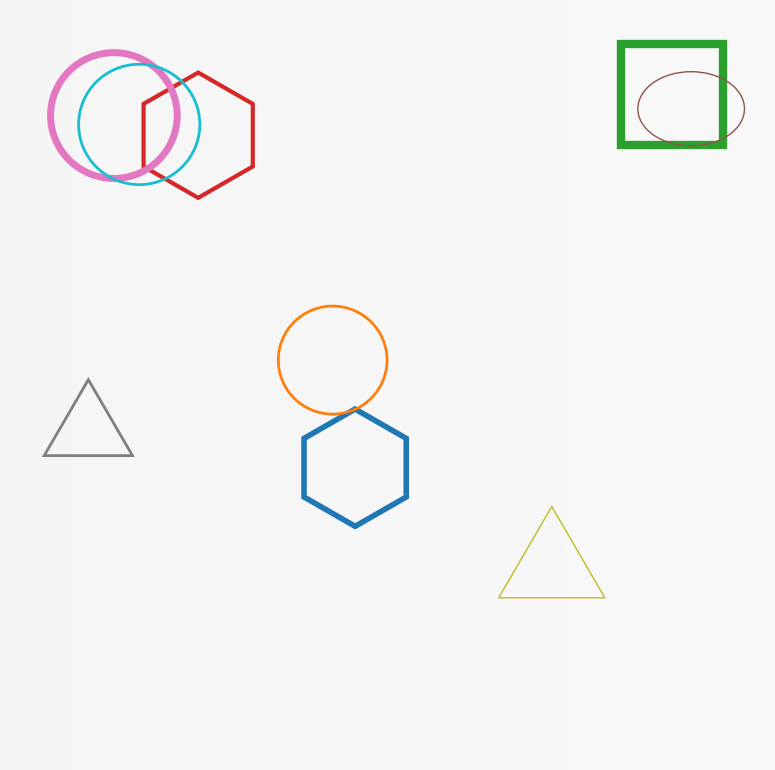[{"shape": "hexagon", "thickness": 2, "radius": 0.38, "center": [0.458, 0.393]}, {"shape": "circle", "thickness": 1, "radius": 0.35, "center": [0.429, 0.532]}, {"shape": "square", "thickness": 3, "radius": 0.33, "center": [0.867, 0.878]}, {"shape": "hexagon", "thickness": 1.5, "radius": 0.41, "center": [0.256, 0.824]}, {"shape": "oval", "thickness": 0.5, "radius": 0.34, "center": [0.892, 0.859]}, {"shape": "circle", "thickness": 2.5, "radius": 0.41, "center": [0.147, 0.85]}, {"shape": "triangle", "thickness": 1, "radius": 0.33, "center": [0.114, 0.441]}, {"shape": "triangle", "thickness": 0.5, "radius": 0.4, "center": [0.712, 0.263]}, {"shape": "circle", "thickness": 1, "radius": 0.39, "center": [0.18, 0.838]}]